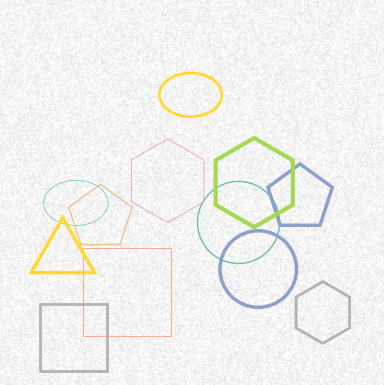[{"shape": "oval", "thickness": 0.5, "radius": 0.42, "center": [0.197, 0.473]}, {"shape": "circle", "thickness": 1, "radius": 0.53, "center": [0.62, 0.422]}, {"shape": "square", "thickness": 0.5, "radius": 0.57, "center": [0.329, 0.242]}, {"shape": "circle", "thickness": 2.5, "radius": 0.5, "center": [0.671, 0.301]}, {"shape": "pentagon", "thickness": 2.5, "radius": 0.44, "center": [0.779, 0.486]}, {"shape": "hexagon", "thickness": 0.5, "radius": 0.54, "center": [0.436, 0.531]}, {"shape": "hexagon", "thickness": 3, "radius": 0.58, "center": [0.66, 0.526]}, {"shape": "oval", "thickness": 2, "radius": 0.41, "center": [0.495, 0.754]}, {"shape": "triangle", "thickness": 2.5, "radius": 0.47, "center": [0.163, 0.339]}, {"shape": "pentagon", "thickness": 1, "radius": 0.43, "center": [0.261, 0.435]}, {"shape": "hexagon", "thickness": 2, "radius": 0.4, "center": [0.839, 0.188]}, {"shape": "square", "thickness": 2, "radius": 0.44, "center": [0.191, 0.123]}]